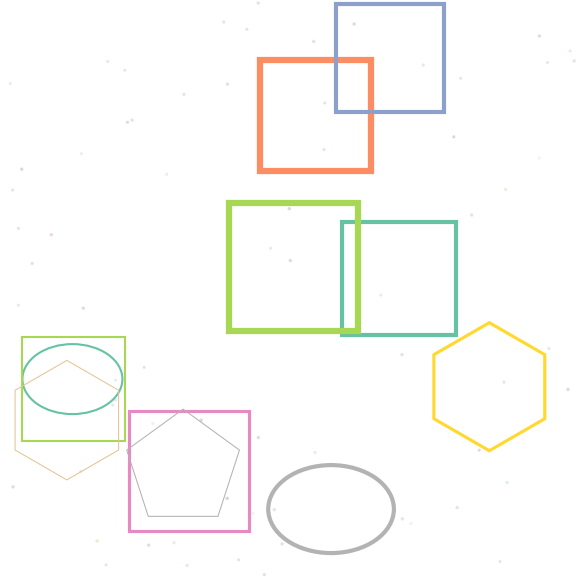[{"shape": "square", "thickness": 2, "radius": 0.49, "center": [0.691, 0.517]}, {"shape": "oval", "thickness": 1, "radius": 0.43, "center": [0.125, 0.343]}, {"shape": "square", "thickness": 3, "radius": 0.48, "center": [0.546, 0.799]}, {"shape": "square", "thickness": 2, "radius": 0.47, "center": [0.675, 0.899]}, {"shape": "square", "thickness": 1.5, "radius": 0.52, "center": [0.327, 0.183]}, {"shape": "square", "thickness": 3, "radius": 0.56, "center": [0.508, 0.537]}, {"shape": "square", "thickness": 1, "radius": 0.45, "center": [0.128, 0.325]}, {"shape": "hexagon", "thickness": 1.5, "radius": 0.55, "center": [0.847, 0.33]}, {"shape": "hexagon", "thickness": 0.5, "radius": 0.52, "center": [0.116, 0.272]}, {"shape": "pentagon", "thickness": 0.5, "radius": 0.51, "center": [0.317, 0.188]}, {"shape": "oval", "thickness": 2, "radius": 0.54, "center": [0.573, 0.118]}]